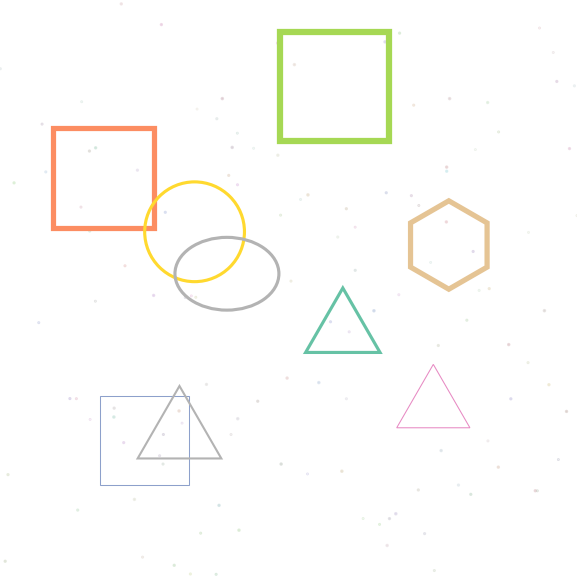[{"shape": "triangle", "thickness": 1.5, "radius": 0.37, "center": [0.594, 0.426]}, {"shape": "square", "thickness": 2.5, "radius": 0.43, "center": [0.179, 0.691]}, {"shape": "square", "thickness": 0.5, "radius": 0.39, "center": [0.251, 0.237]}, {"shape": "triangle", "thickness": 0.5, "radius": 0.37, "center": [0.75, 0.295]}, {"shape": "square", "thickness": 3, "radius": 0.47, "center": [0.579, 0.849]}, {"shape": "circle", "thickness": 1.5, "radius": 0.43, "center": [0.337, 0.598]}, {"shape": "hexagon", "thickness": 2.5, "radius": 0.38, "center": [0.777, 0.575]}, {"shape": "oval", "thickness": 1.5, "radius": 0.45, "center": [0.393, 0.525]}, {"shape": "triangle", "thickness": 1, "radius": 0.42, "center": [0.311, 0.247]}]